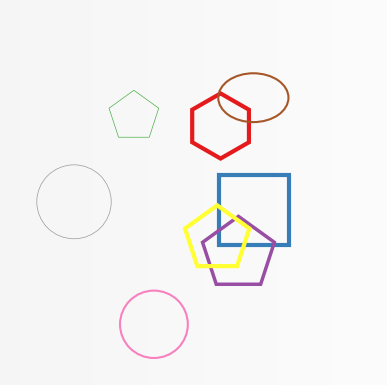[{"shape": "hexagon", "thickness": 3, "radius": 0.42, "center": [0.569, 0.673]}, {"shape": "square", "thickness": 3, "radius": 0.45, "center": [0.655, 0.454]}, {"shape": "pentagon", "thickness": 0.5, "radius": 0.34, "center": [0.346, 0.698]}, {"shape": "pentagon", "thickness": 2.5, "radius": 0.49, "center": [0.615, 0.341]}, {"shape": "pentagon", "thickness": 3, "radius": 0.44, "center": [0.56, 0.379]}, {"shape": "oval", "thickness": 1.5, "radius": 0.45, "center": [0.654, 0.746]}, {"shape": "circle", "thickness": 1.5, "radius": 0.44, "center": [0.397, 0.158]}, {"shape": "circle", "thickness": 0.5, "radius": 0.48, "center": [0.191, 0.476]}]